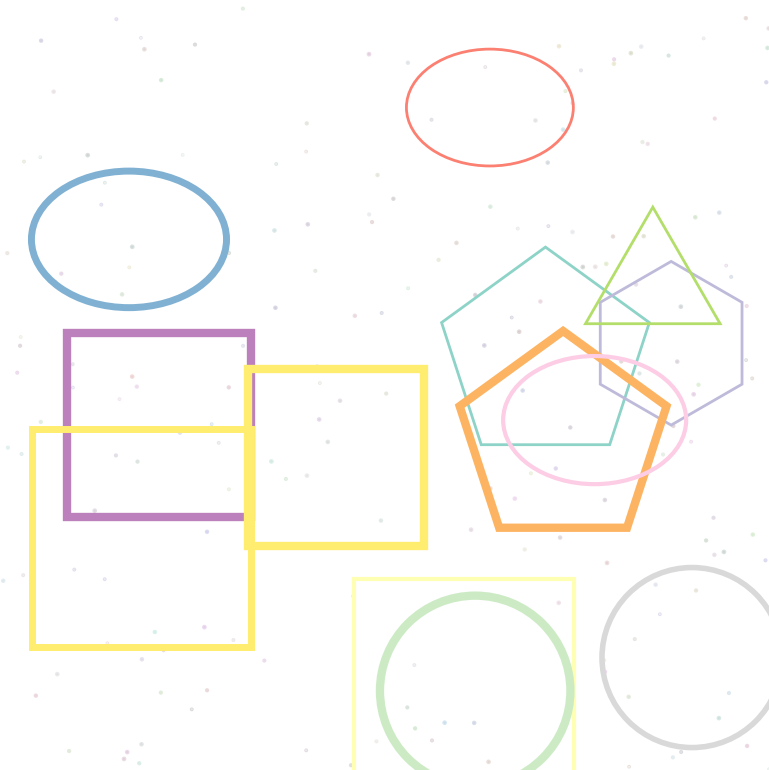[{"shape": "pentagon", "thickness": 1, "radius": 0.71, "center": [0.708, 0.537]}, {"shape": "square", "thickness": 1.5, "radius": 0.71, "center": [0.603, 0.106]}, {"shape": "hexagon", "thickness": 1, "radius": 0.53, "center": [0.872, 0.554]}, {"shape": "oval", "thickness": 1, "radius": 0.54, "center": [0.636, 0.86]}, {"shape": "oval", "thickness": 2.5, "radius": 0.63, "center": [0.168, 0.689]}, {"shape": "pentagon", "thickness": 3, "radius": 0.71, "center": [0.731, 0.429]}, {"shape": "triangle", "thickness": 1, "radius": 0.5, "center": [0.848, 0.63]}, {"shape": "oval", "thickness": 1.5, "radius": 0.59, "center": [0.772, 0.454]}, {"shape": "circle", "thickness": 2, "radius": 0.58, "center": [0.899, 0.146]}, {"shape": "square", "thickness": 3, "radius": 0.6, "center": [0.207, 0.448]}, {"shape": "circle", "thickness": 3, "radius": 0.62, "center": [0.617, 0.103]}, {"shape": "square", "thickness": 2.5, "radius": 0.71, "center": [0.184, 0.302]}, {"shape": "square", "thickness": 3, "radius": 0.57, "center": [0.437, 0.406]}]